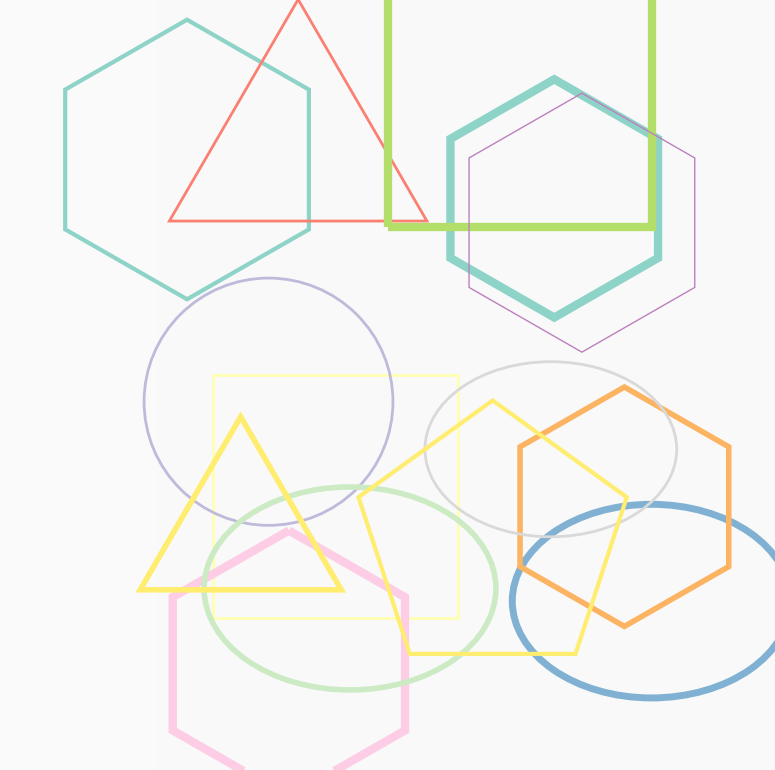[{"shape": "hexagon", "thickness": 3, "radius": 0.77, "center": [0.715, 0.742]}, {"shape": "hexagon", "thickness": 1.5, "radius": 0.91, "center": [0.241, 0.793]}, {"shape": "square", "thickness": 1, "radius": 0.79, "center": [0.433, 0.355]}, {"shape": "circle", "thickness": 1, "radius": 0.8, "center": [0.346, 0.478]}, {"shape": "triangle", "thickness": 1, "radius": 0.96, "center": [0.385, 0.809]}, {"shape": "oval", "thickness": 2.5, "radius": 0.9, "center": [0.841, 0.219]}, {"shape": "hexagon", "thickness": 2, "radius": 0.78, "center": [0.806, 0.342]}, {"shape": "square", "thickness": 3, "radius": 0.85, "center": [0.671, 0.875]}, {"shape": "hexagon", "thickness": 3, "radius": 0.87, "center": [0.373, 0.138]}, {"shape": "oval", "thickness": 1, "radius": 0.81, "center": [0.711, 0.417]}, {"shape": "hexagon", "thickness": 0.5, "radius": 0.84, "center": [0.751, 0.711]}, {"shape": "oval", "thickness": 2, "radius": 0.94, "center": [0.452, 0.236]}, {"shape": "pentagon", "thickness": 1.5, "radius": 0.91, "center": [0.636, 0.298]}, {"shape": "triangle", "thickness": 2, "radius": 0.75, "center": [0.311, 0.309]}]